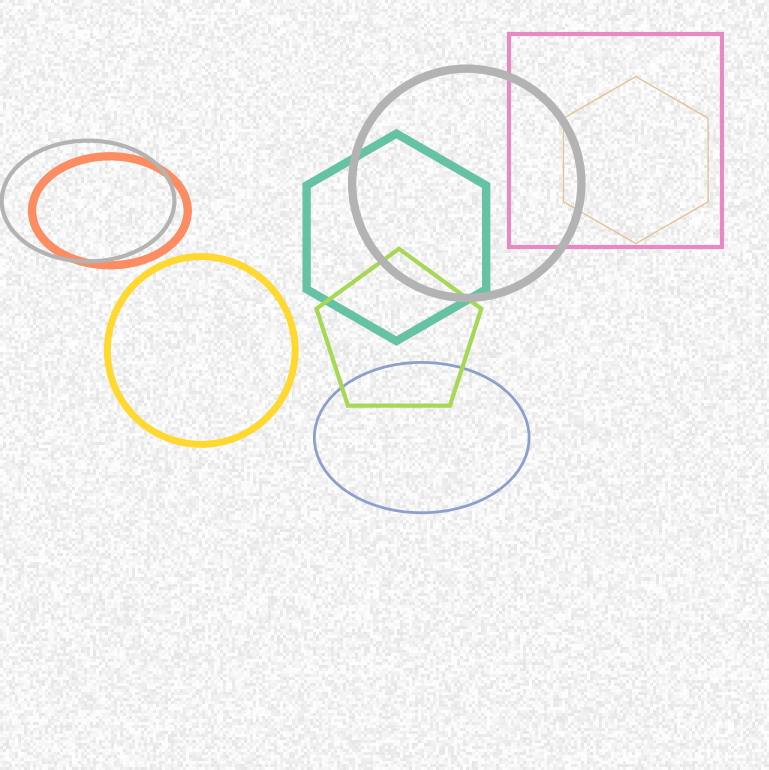[{"shape": "hexagon", "thickness": 3, "radius": 0.67, "center": [0.515, 0.692]}, {"shape": "oval", "thickness": 3, "radius": 0.51, "center": [0.143, 0.726]}, {"shape": "oval", "thickness": 1, "radius": 0.7, "center": [0.548, 0.432]}, {"shape": "square", "thickness": 1.5, "radius": 0.69, "center": [0.8, 0.818]}, {"shape": "pentagon", "thickness": 1.5, "radius": 0.56, "center": [0.518, 0.564]}, {"shape": "circle", "thickness": 2.5, "radius": 0.61, "center": [0.261, 0.545]}, {"shape": "hexagon", "thickness": 0.5, "radius": 0.54, "center": [0.826, 0.792]}, {"shape": "oval", "thickness": 1.5, "radius": 0.56, "center": [0.114, 0.739]}, {"shape": "circle", "thickness": 3, "radius": 0.74, "center": [0.606, 0.762]}]